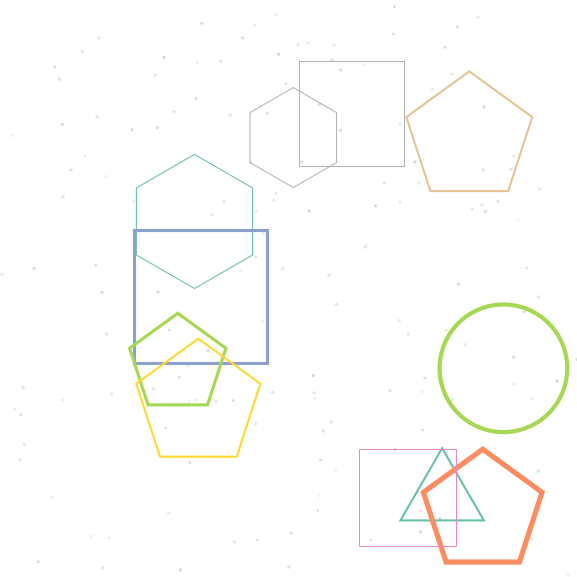[{"shape": "triangle", "thickness": 1, "radius": 0.42, "center": [0.766, 0.14]}, {"shape": "hexagon", "thickness": 0.5, "radius": 0.58, "center": [0.337, 0.616]}, {"shape": "pentagon", "thickness": 2.5, "radius": 0.54, "center": [0.836, 0.113]}, {"shape": "square", "thickness": 1.5, "radius": 0.58, "center": [0.347, 0.486]}, {"shape": "square", "thickness": 0.5, "radius": 0.42, "center": [0.706, 0.138]}, {"shape": "circle", "thickness": 2, "radius": 0.55, "center": [0.872, 0.361]}, {"shape": "pentagon", "thickness": 1.5, "radius": 0.44, "center": [0.308, 0.369]}, {"shape": "pentagon", "thickness": 1, "radius": 0.56, "center": [0.343, 0.3]}, {"shape": "pentagon", "thickness": 1, "radius": 0.57, "center": [0.813, 0.761]}, {"shape": "square", "thickness": 0.5, "radius": 0.45, "center": [0.609, 0.803]}, {"shape": "hexagon", "thickness": 0.5, "radius": 0.43, "center": [0.508, 0.761]}]